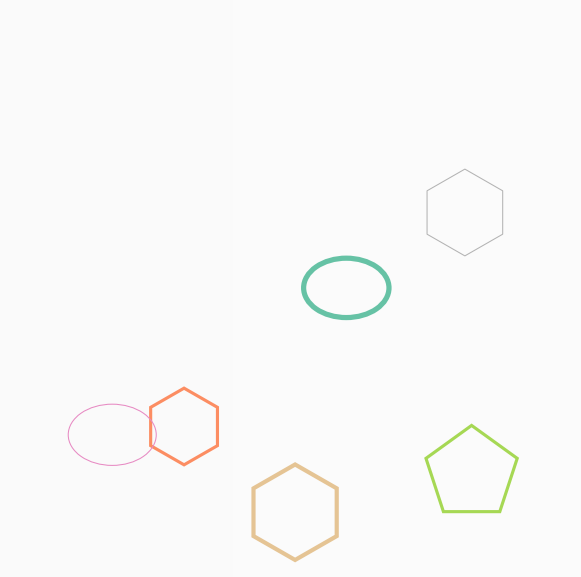[{"shape": "oval", "thickness": 2.5, "radius": 0.37, "center": [0.596, 0.501]}, {"shape": "hexagon", "thickness": 1.5, "radius": 0.33, "center": [0.317, 0.261]}, {"shape": "oval", "thickness": 0.5, "radius": 0.38, "center": [0.193, 0.246]}, {"shape": "pentagon", "thickness": 1.5, "radius": 0.41, "center": [0.811, 0.18]}, {"shape": "hexagon", "thickness": 2, "radius": 0.41, "center": [0.508, 0.112]}, {"shape": "hexagon", "thickness": 0.5, "radius": 0.38, "center": [0.8, 0.631]}]